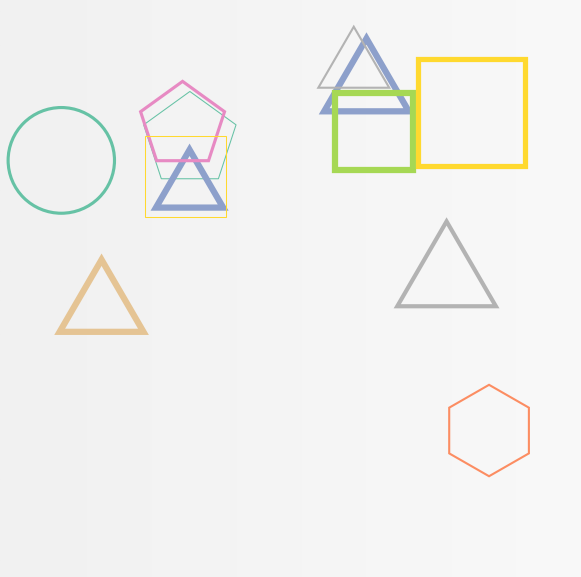[{"shape": "circle", "thickness": 1.5, "radius": 0.46, "center": [0.105, 0.721]}, {"shape": "pentagon", "thickness": 0.5, "radius": 0.42, "center": [0.327, 0.757]}, {"shape": "hexagon", "thickness": 1, "radius": 0.4, "center": [0.841, 0.254]}, {"shape": "triangle", "thickness": 3, "radius": 0.33, "center": [0.326, 0.673]}, {"shape": "triangle", "thickness": 3, "radius": 0.42, "center": [0.631, 0.848]}, {"shape": "pentagon", "thickness": 1.5, "radius": 0.38, "center": [0.314, 0.782]}, {"shape": "square", "thickness": 3, "radius": 0.33, "center": [0.644, 0.771]}, {"shape": "square", "thickness": 0.5, "radius": 0.35, "center": [0.318, 0.694]}, {"shape": "square", "thickness": 2.5, "radius": 0.46, "center": [0.811, 0.805]}, {"shape": "triangle", "thickness": 3, "radius": 0.42, "center": [0.175, 0.466]}, {"shape": "triangle", "thickness": 2, "radius": 0.49, "center": [0.768, 0.518]}, {"shape": "triangle", "thickness": 1, "radius": 0.35, "center": [0.609, 0.882]}]